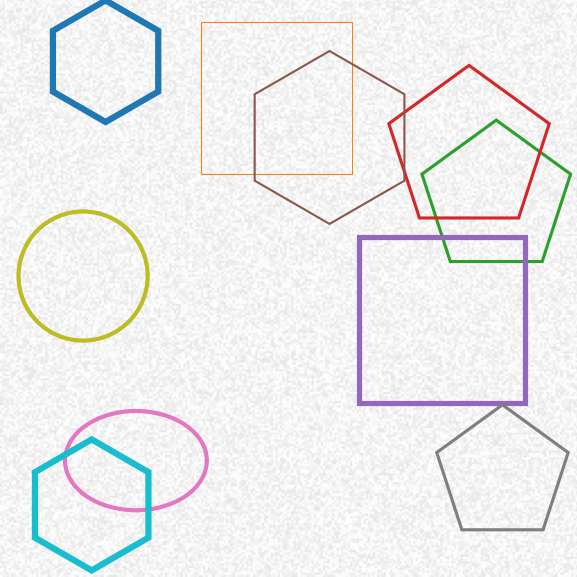[{"shape": "hexagon", "thickness": 3, "radius": 0.53, "center": [0.183, 0.893]}, {"shape": "square", "thickness": 0.5, "radius": 0.66, "center": [0.479, 0.83]}, {"shape": "pentagon", "thickness": 1.5, "radius": 0.68, "center": [0.859, 0.656]}, {"shape": "pentagon", "thickness": 1.5, "radius": 0.73, "center": [0.812, 0.74]}, {"shape": "square", "thickness": 2.5, "radius": 0.72, "center": [0.765, 0.445]}, {"shape": "hexagon", "thickness": 1, "radius": 0.75, "center": [0.571, 0.761]}, {"shape": "oval", "thickness": 2, "radius": 0.61, "center": [0.235, 0.202]}, {"shape": "pentagon", "thickness": 1.5, "radius": 0.6, "center": [0.87, 0.179]}, {"shape": "circle", "thickness": 2, "radius": 0.56, "center": [0.144, 0.521]}, {"shape": "hexagon", "thickness": 3, "radius": 0.57, "center": [0.159, 0.125]}]